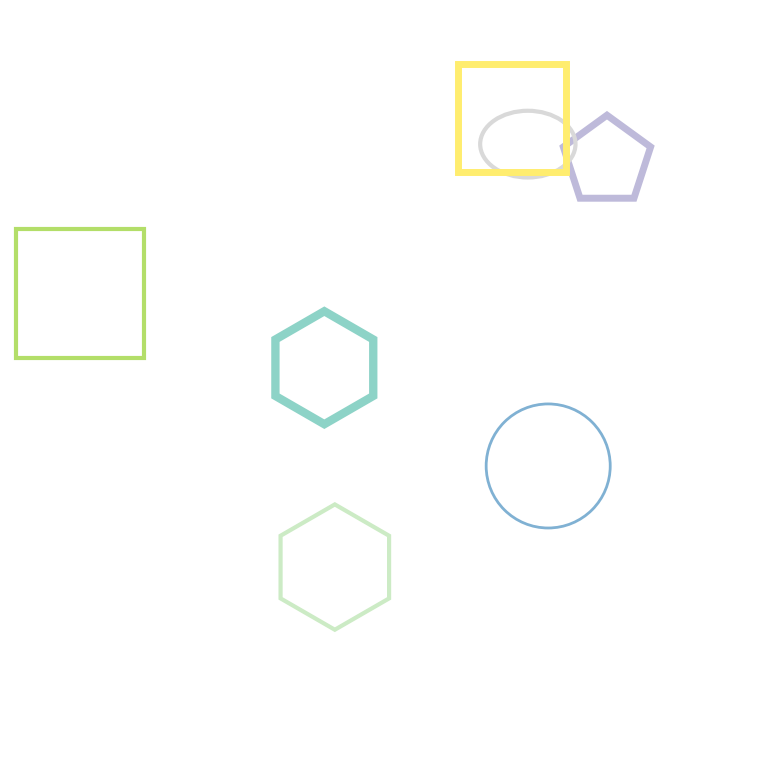[{"shape": "hexagon", "thickness": 3, "radius": 0.37, "center": [0.421, 0.522]}, {"shape": "pentagon", "thickness": 2.5, "radius": 0.3, "center": [0.788, 0.791]}, {"shape": "circle", "thickness": 1, "radius": 0.4, "center": [0.712, 0.395]}, {"shape": "square", "thickness": 1.5, "radius": 0.42, "center": [0.104, 0.618]}, {"shape": "oval", "thickness": 1.5, "radius": 0.31, "center": [0.685, 0.813]}, {"shape": "hexagon", "thickness": 1.5, "radius": 0.41, "center": [0.435, 0.264]}, {"shape": "square", "thickness": 2.5, "radius": 0.35, "center": [0.665, 0.847]}]